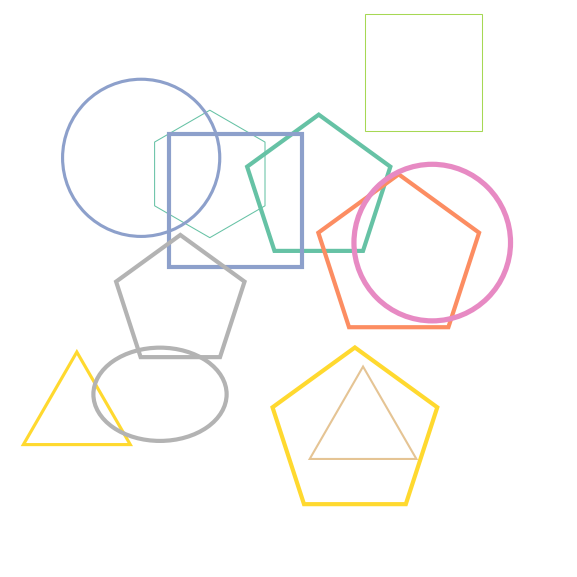[{"shape": "hexagon", "thickness": 0.5, "radius": 0.55, "center": [0.363, 0.698]}, {"shape": "pentagon", "thickness": 2, "radius": 0.65, "center": [0.552, 0.67]}, {"shape": "pentagon", "thickness": 2, "radius": 0.73, "center": [0.69, 0.551]}, {"shape": "circle", "thickness": 1.5, "radius": 0.68, "center": [0.244, 0.726]}, {"shape": "square", "thickness": 2, "radius": 0.58, "center": [0.408, 0.652]}, {"shape": "circle", "thickness": 2.5, "radius": 0.68, "center": [0.748, 0.579]}, {"shape": "square", "thickness": 0.5, "radius": 0.5, "center": [0.733, 0.874]}, {"shape": "triangle", "thickness": 1.5, "radius": 0.53, "center": [0.133, 0.283]}, {"shape": "pentagon", "thickness": 2, "radius": 0.75, "center": [0.615, 0.247]}, {"shape": "triangle", "thickness": 1, "radius": 0.53, "center": [0.629, 0.258]}, {"shape": "oval", "thickness": 2, "radius": 0.58, "center": [0.277, 0.316]}, {"shape": "pentagon", "thickness": 2, "radius": 0.58, "center": [0.312, 0.475]}]